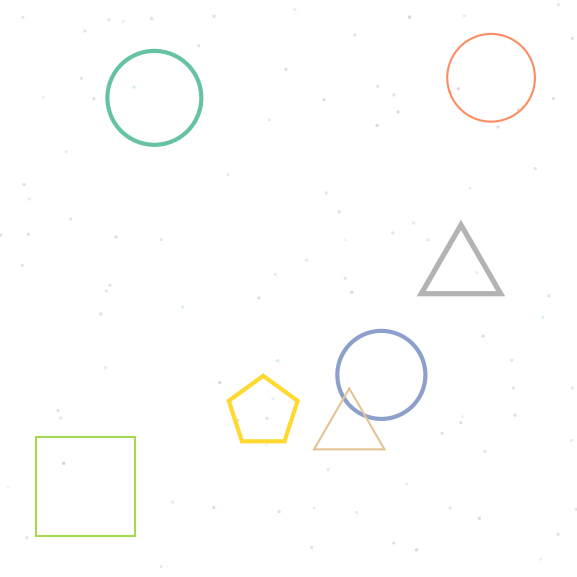[{"shape": "circle", "thickness": 2, "radius": 0.41, "center": [0.267, 0.83]}, {"shape": "circle", "thickness": 1, "radius": 0.38, "center": [0.85, 0.864]}, {"shape": "circle", "thickness": 2, "radius": 0.38, "center": [0.66, 0.35]}, {"shape": "square", "thickness": 1, "radius": 0.43, "center": [0.147, 0.157]}, {"shape": "pentagon", "thickness": 2, "radius": 0.31, "center": [0.456, 0.286]}, {"shape": "triangle", "thickness": 1, "radius": 0.35, "center": [0.605, 0.256]}, {"shape": "triangle", "thickness": 2.5, "radius": 0.4, "center": [0.798, 0.53]}]